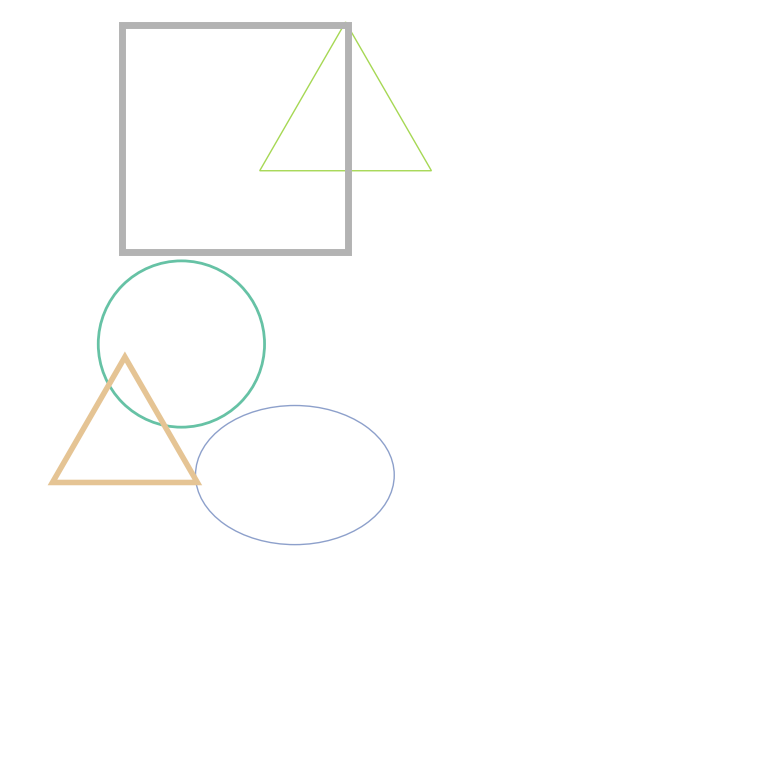[{"shape": "circle", "thickness": 1, "radius": 0.54, "center": [0.236, 0.553]}, {"shape": "oval", "thickness": 0.5, "radius": 0.65, "center": [0.383, 0.383]}, {"shape": "triangle", "thickness": 0.5, "radius": 0.64, "center": [0.449, 0.843]}, {"shape": "triangle", "thickness": 2, "radius": 0.54, "center": [0.162, 0.428]}, {"shape": "square", "thickness": 2.5, "radius": 0.73, "center": [0.305, 0.82]}]